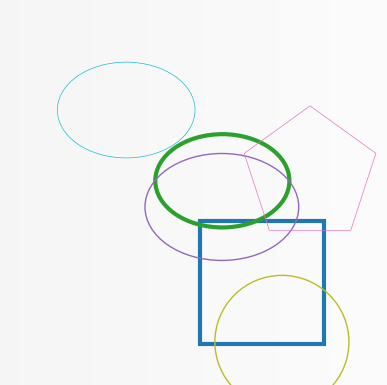[{"shape": "square", "thickness": 3, "radius": 0.8, "center": [0.677, 0.265]}, {"shape": "oval", "thickness": 3, "radius": 0.87, "center": [0.574, 0.53]}, {"shape": "oval", "thickness": 1, "radius": 0.99, "center": [0.573, 0.462]}, {"shape": "pentagon", "thickness": 0.5, "radius": 0.89, "center": [0.8, 0.546]}, {"shape": "circle", "thickness": 1, "radius": 0.86, "center": [0.727, 0.112]}, {"shape": "oval", "thickness": 0.5, "radius": 0.89, "center": [0.326, 0.714]}]